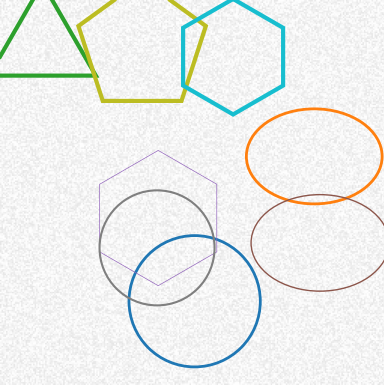[{"shape": "circle", "thickness": 2, "radius": 0.85, "center": [0.506, 0.218]}, {"shape": "oval", "thickness": 2, "radius": 0.88, "center": [0.816, 0.594]}, {"shape": "triangle", "thickness": 3, "radius": 0.8, "center": [0.11, 0.884]}, {"shape": "hexagon", "thickness": 0.5, "radius": 0.88, "center": [0.411, 0.434]}, {"shape": "oval", "thickness": 1, "radius": 0.9, "center": [0.831, 0.369]}, {"shape": "circle", "thickness": 1.5, "radius": 0.75, "center": [0.408, 0.356]}, {"shape": "pentagon", "thickness": 3, "radius": 0.87, "center": [0.369, 0.879]}, {"shape": "hexagon", "thickness": 3, "radius": 0.75, "center": [0.606, 0.853]}]